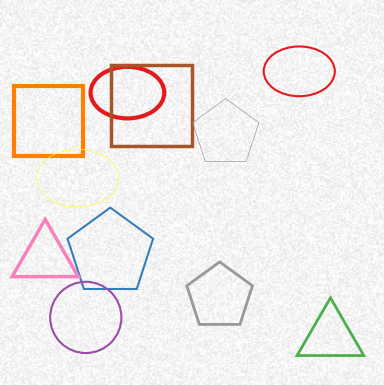[{"shape": "oval", "thickness": 3, "radius": 0.48, "center": [0.331, 0.759]}, {"shape": "oval", "thickness": 1.5, "radius": 0.46, "center": [0.777, 0.815]}, {"shape": "pentagon", "thickness": 1.5, "radius": 0.58, "center": [0.287, 0.344]}, {"shape": "triangle", "thickness": 2, "radius": 0.5, "center": [0.858, 0.127]}, {"shape": "circle", "thickness": 1.5, "radius": 0.46, "center": [0.223, 0.176]}, {"shape": "square", "thickness": 3, "radius": 0.45, "center": [0.126, 0.685]}, {"shape": "oval", "thickness": 0.5, "radius": 0.53, "center": [0.202, 0.537]}, {"shape": "square", "thickness": 2.5, "radius": 0.53, "center": [0.394, 0.726]}, {"shape": "triangle", "thickness": 2.5, "radius": 0.5, "center": [0.117, 0.331]}, {"shape": "pentagon", "thickness": 2, "radius": 0.45, "center": [0.571, 0.23]}, {"shape": "pentagon", "thickness": 0.5, "radius": 0.45, "center": [0.586, 0.654]}]